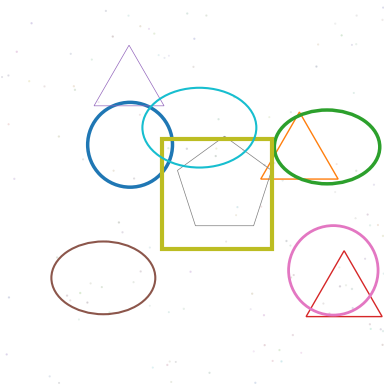[{"shape": "circle", "thickness": 2.5, "radius": 0.55, "center": [0.338, 0.624]}, {"shape": "triangle", "thickness": 1, "radius": 0.58, "center": [0.778, 0.593]}, {"shape": "oval", "thickness": 2.5, "radius": 0.68, "center": [0.849, 0.618]}, {"shape": "triangle", "thickness": 1, "radius": 0.57, "center": [0.894, 0.235]}, {"shape": "triangle", "thickness": 0.5, "radius": 0.53, "center": [0.335, 0.778]}, {"shape": "oval", "thickness": 1.5, "radius": 0.67, "center": [0.268, 0.278]}, {"shape": "circle", "thickness": 2, "radius": 0.58, "center": [0.866, 0.298]}, {"shape": "pentagon", "thickness": 0.5, "radius": 0.64, "center": [0.583, 0.518]}, {"shape": "square", "thickness": 3, "radius": 0.71, "center": [0.564, 0.496]}, {"shape": "oval", "thickness": 1.5, "radius": 0.74, "center": [0.518, 0.668]}]